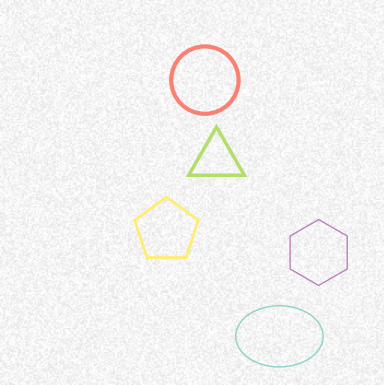[{"shape": "oval", "thickness": 1, "radius": 0.57, "center": [0.726, 0.126]}, {"shape": "circle", "thickness": 3, "radius": 0.44, "center": [0.532, 0.792]}, {"shape": "triangle", "thickness": 2.5, "radius": 0.42, "center": [0.562, 0.587]}, {"shape": "hexagon", "thickness": 1, "radius": 0.43, "center": [0.828, 0.344]}, {"shape": "pentagon", "thickness": 2, "radius": 0.43, "center": [0.432, 0.401]}]